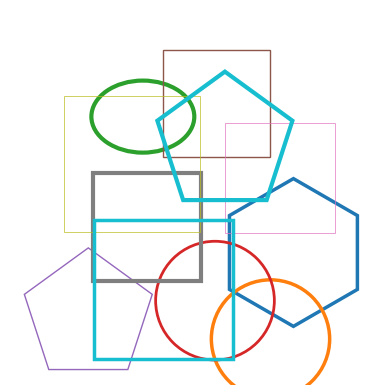[{"shape": "hexagon", "thickness": 2.5, "radius": 0.96, "center": [0.762, 0.344]}, {"shape": "circle", "thickness": 2.5, "radius": 0.77, "center": [0.703, 0.12]}, {"shape": "oval", "thickness": 3, "radius": 0.67, "center": [0.371, 0.697]}, {"shape": "circle", "thickness": 2, "radius": 0.77, "center": [0.558, 0.219]}, {"shape": "pentagon", "thickness": 1, "radius": 0.87, "center": [0.229, 0.181]}, {"shape": "square", "thickness": 1, "radius": 0.7, "center": [0.563, 0.731]}, {"shape": "square", "thickness": 0.5, "radius": 0.72, "center": [0.727, 0.538]}, {"shape": "square", "thickness": 3, "radius": 0.7, "center": [0.381, 0.41]}, {"shape": "square", "thickness": 0.5, "radius": 0.88, "center": [0.344, 0.575]}, {"shape": "square", "thickness": 2.5, "radius": 0.9, "center": [0.425, 0.248]}, {"shape": "pentagon", "thickness": 3, "radius": 0.92, "center": [0.584, 0.63]}]